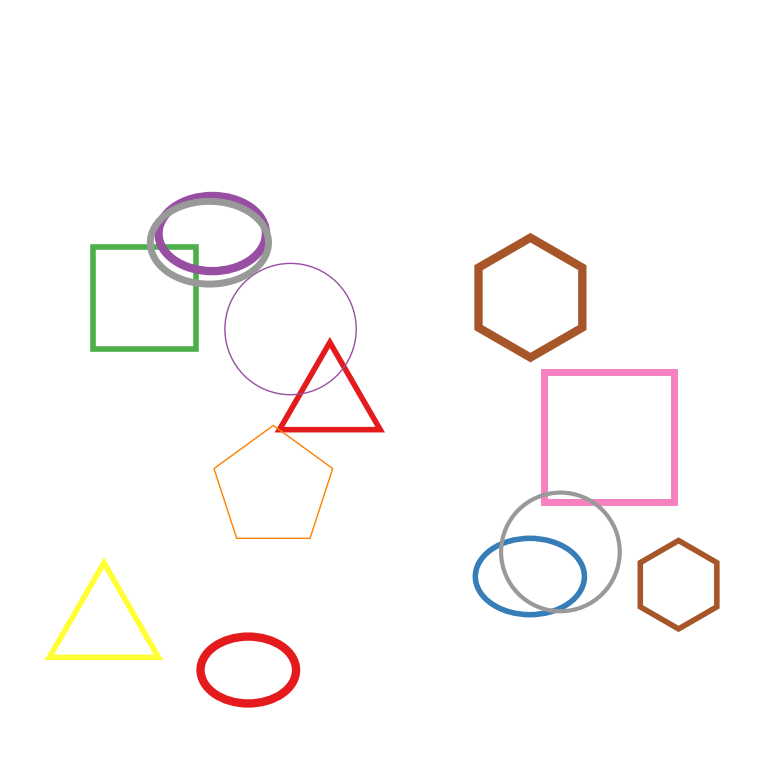[{"shape": "oval", "thickness": 3, "radius": 0.31, "center": [0.322, 0.13]}, {"shape": "triangle", "thickness": 2, "radius": 0.38, "center": [0.428, 0.48]}, {"shape": "oval", "thickness": 2, "radius": 0.35, "center": [0.688, 0.251]}, {"shape": "square", "thickness": 2, "radius": 0.33, "center": [0.188, 0.613]}, {"shape": "circle", "thickness": 0.5, "radius": 0.43, "center": [0.377, 0.573]}, {"shape": "oval", "thickness": 3, "radius": 0.35, "center": [0.276, 0.697]}, {"shape": "pentagon", "thickness": 0.5, "radius": 0.41, "center": [0.355, 0.366]}, {"shape": "triangle", "thickness": 2, "radius": 0.41, "center": [0.135, 0.187]}, {"shape": "hexagon", "thickness": 2, "radius": 0.29, "center": [0.881, 0.241]}, {"shape": "hexagon", "thickness": 3, "radius": 0.39, "center": [0.689, 0.613]}, {"shape": "square", "thickness": 2.5, "radius": 0.42, "center": [0.791, 0.433]}, {"shape": "circle", "thickness": 1.5, "radius": 0.39, "center": [0.728, 0.283]}, {"shape": "oval", "thickness": 2.5, "radius": 0.38, "center": [0.272, 0.685]}]